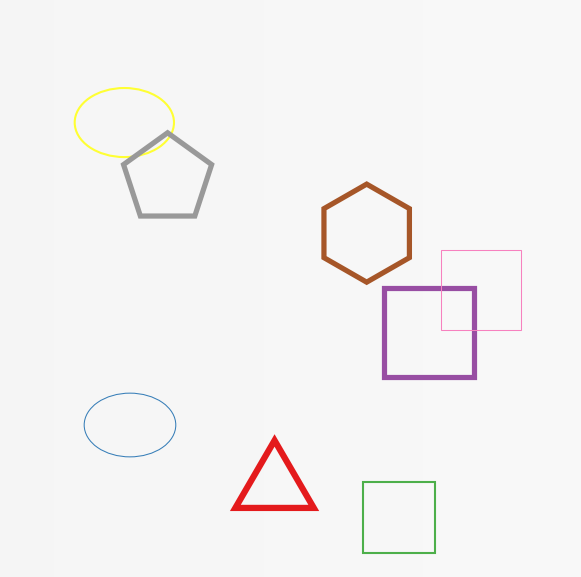[{"shape": "triangle", "thickness": 3, "radius": 0.39, "center": [0.472, 0.159]}, {"shape": "oval", "thickness": 0.5, "radius": 0.39, "center": [0.224, 0.263]}, {"shape": "square", "thickness": 1, "radius": 0.31, "center": [0.686, 0.103]}, {"shape": "square", "thickness": 2.5, "radius": 0.38, "center": [0.738, 0.424]}, {"shape": "oval", "thickness": 1, "radius": 0.43, "center": [0.214, 0.787]}, {"shape": "hexagon", "thickness": 2.5, "radius": 0.42, "center": [0.631, 0.595]}, {"shape": "square", "thickness": 0.5, "radius": 0.35, "center": [0.827, 0.497]}, {"shape": "pentagon", "thickness": 2.5, "radius": 0.4, "center": [0.288, 0.69]}]